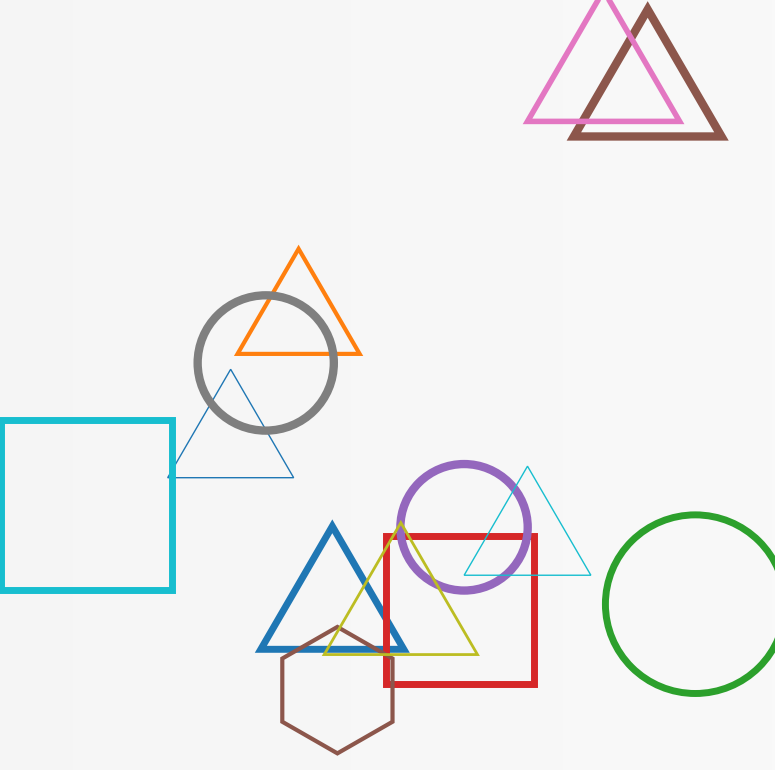[{"shape": "triangle", "thickness": 0.5, "radius": 0.47, "center": [0.298, 0.427]}, {"shape": "triangle", "thickness": 2.5, "radius": 0.53, "center": [0.429, 0.21]}, {"shape": "triangle", "thickness": 1.5, "radius": 0.45, "center": [0.385, 0.586]}, {"shape": "circle", "thickness": 2.5, "radius": 0.58, "center": [0.897, 0.215]}, {"shape": "square", "thickness": 2.5, "radius": 0.48, "center": [0.593, 0.208]}, {"shape": "circle", "thickness": 3, "radius": 0.41, "center": [0.599, 0.315]}, {"shape": "hexagon", "thickness": 1.5, "radius": 0.41, "center": [0.435, 0.104]}, {"shape": "triangle", "thickness": 3, "radius": 0.55, "center": [0.836, 0.878]}, {"shape": "triangle", "thickness": 2, "radius": 0.57, "center": [0.779, 0.899]}, {"shape": "circle", "thickness": 3, "radius": 0.44, "center": [0.343, 0.529]}, {"shape": "triangle", "thickness": 1, "radius": 0.57, "center": [0.517, 0.207]}, {"shape": "triangle", "thickness": 0.5, "radius": 0.47, "center": [0.681, 0.3]}, {"shape": "square", "thickness": 2.5, "radius": 0.55, "center": [0.112, 0.344]}]